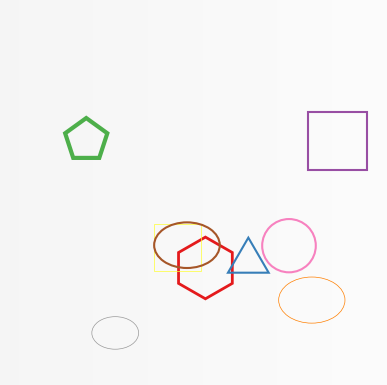[{"shape": "hexagon", "thickness": 2, "radius": 0.4, "center": [0.53, 0.304]}, {"shape": "triangle", "thickness": 1.5, "radius": 0.3, "center": [0.641, 0.322]}, {"shape": "pentagon", "thickness": 3, "radius": 0.29, "center": [0.223, 0.636]}, {"shape": "square", "thickness": 1.5, "radius": 0.38, "center": [0.872, 0.634]}, {"shape": "oval", "thickness": 0.5, "radius": 0.43, "center": [0.805, 0.221]}, {"shape": "square", "thickness": 0.5, "radius": 0.3, "center": [0.457, 0.357]}, {"shape": "oval", "thickness": 1.5, "radius": 0.42, "center": [0.482, 0.363]}, {"shape": "circle", "thickness": 1.5, "radius": 0.35, "center": [0.746, 0.362]}, {"shape": "oval", "thickness": 0.5, "radius": 0.3, "center": [0.297, 0.135]}]